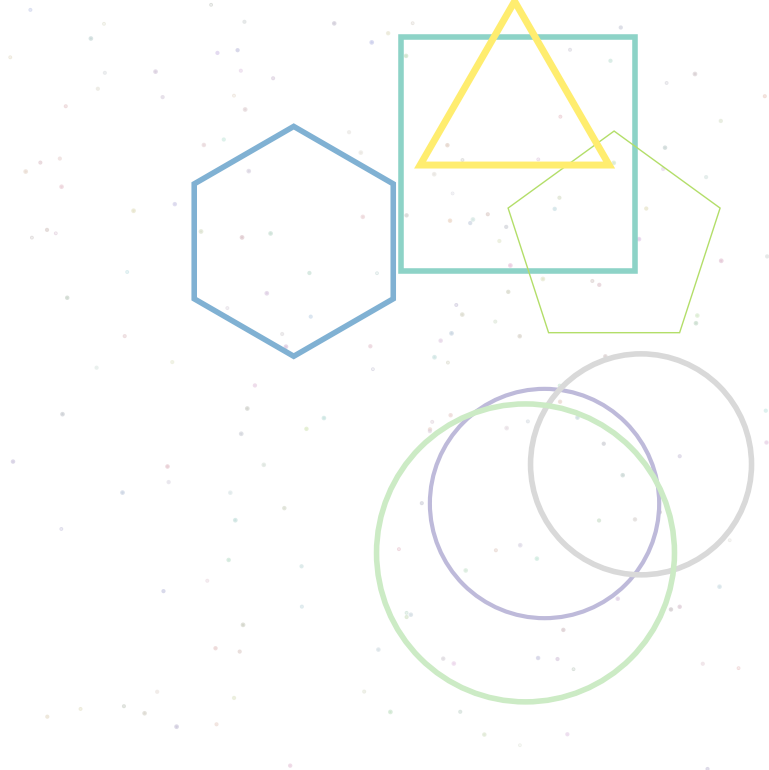[{"shape": "square", "thickness": 2, "radius": 0.76, "center": [0.673, 0.8]}, {"shape": "circle", "thickness": 1.5, "radius": 0.74, "center": [0.707, 0.346]}, {"shape": "hexagon", "thickness": 2, "radius": 0.75, "center": [0.381, 0.687]}, {"shape": "pentagon", "thickness": 0.5, "radius": 0.72, "center": [0.798, 0.685]}, {"shape": "circle", "thickness": 2, "radius": 0.72, "center": [0.833, 0.397]}, {"shape": "circle", "thickness": 2, "radius": 0.97, "center": [0.682, 0.282]}, {"shape": "triangle", "thickness": 2.5, "radius": 0.71, "center": [0.668, 0.857]}]